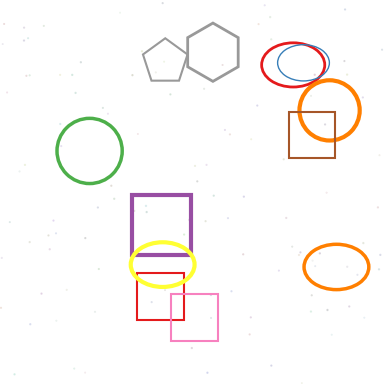[{"shape": "square", "thickness": 1.5, "radius": 0.31, "center": [0.416, 0.23]}, {"shape": "oval", "thickness": 2, "radius": 0.41, "center": [0.762, 0.831]}, {"shape": "oval", "thickness": 1, "radius": 0.34, "center": [0.788, 0.837]}, {"shape": "circle", "thickness": 2.5, "radius": 0.42, "center": [0.233, 0.608]}, {"shape": "square", "thickness": 3, "radius": 0.39, "center": [0.419, 0.416]}, {"shape": "oval", "thickness": 2.5, "radius": 0.42, "center": [0.874, 0.307]}, {"shape": "circle", "thickness": 3, "radius": 0.39, "center": [0.856, 0.713]}, {"shape": "oval", "thickness": 3, "radius": 0.41, "center": [0.422, 0.313]}, {"shape": "square", "thickness": 1.5, "radius": 0.3, "center": [0.811, 0.65]}, {"shape": "square", "thickness": 1.5, "radius": 0.31, "center": [0.504, 0.176]}, {"shape": "hexagon", "thickness": 2, "radius": 0.38, "center": [0.553, 0.864]}, {"shape": "pentagon", "thickness": 1.5, "radius": 0.3, "center": [0.429, 0.84]}]